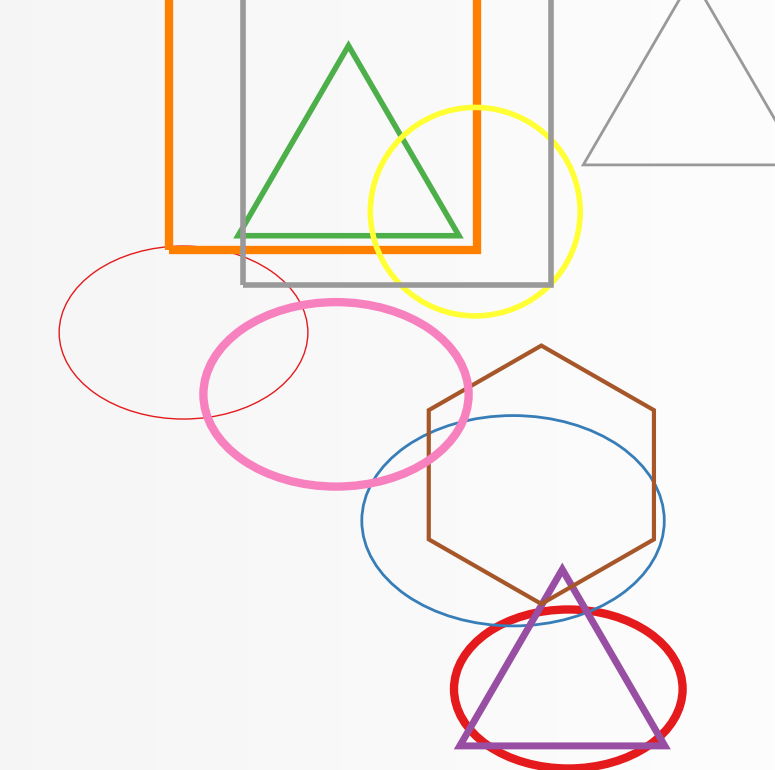[{"shape": "oval", "thickness": 3, "radius": 0.74, "center": [0.733, 0.105]}, {"shape": "oval", "thickness": 0.5, "radius": 0.8, "center": [0.237, 0.568]}, {"shape": "oval", "thickness": 1, "radius": 0.98, "center": [0.662, 0.324]}, {"shape": "triangle", "thickness": 2, "radius": 0.82, "center": [0.45, 0.776]}, {"shape": "triangle", "thickness": 2.5, "radius": 0.76, "center": [0.726, 0.108]}, {"shape": "square", "thickness": 3, "radius": 0.99, "center": [0.417, 0.873]}, {"shape": "circle", "thickness": 2, "radius": 0.68, "center": [0.613, 0.725]}, {"shape": "hexagon", "thickness": 1.5, "radius": 0.84, "center": [0.699, 0.383]}, {"shape": "oval", "thickness": 3, "radius": 0.86, "center": [0.434, 0.488]}, {"shape": "triangle", "thickness": 1, "radius": 0.81, "center": [0.893, 0.867]}, {"shape": "square", "thickness": 2, "radius": 0.99, "center": [0.513, 0.829]}]